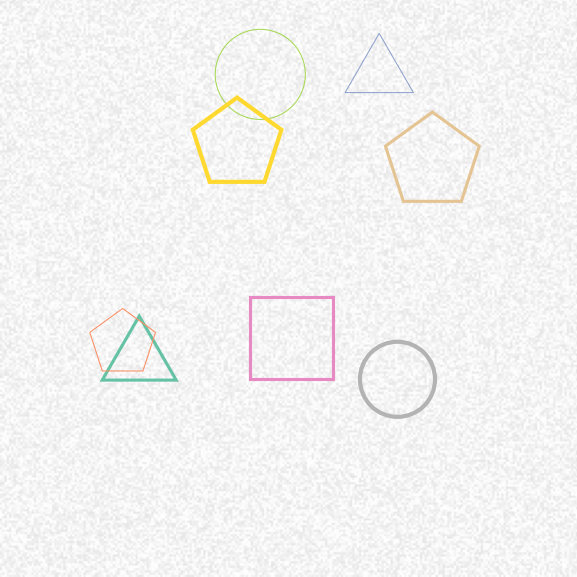[{"shape": "triangle", "thickness": 1.5, "radius": 0.37, "center": [0.241, 0.378]}, {"shape": "pentagon", "thickness": 0.5, "radius": 0.3, "center": [0.212, 0.405]}, {"shape": "triangle", "thickness": 0.5, "radius": 0.34, "center": [0.657, 0.873]}, {"shape": "square", "thickness": 1.5, "radius": 0.36, "center": [0.505, 0.414]}, {"shape": "circle", "thickness": 0.5, "radius": 0.39, "center": [0.451, 0.87]}, {"shape": "pentagon", "thickness": 2, "radius": 0.4, "center": [0.411, 0.75]}, {"shape": "pentagon", "thickness": 1.5, "radius": 0.43, "center": [0.749, 0.72]}, {"shape": "circle", "thickness": 2, "radius": 0.33, "center": [0.688, 0.342]}]